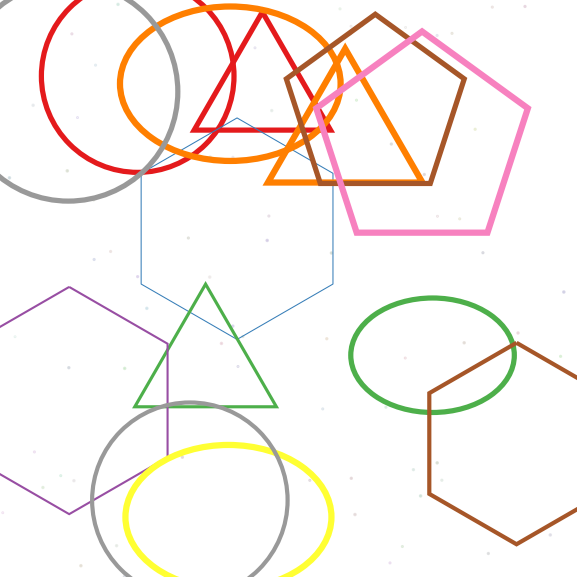[{"shape": "triangle", "thickness": 2.5, "radius": 0.68, "center": [0.454, 0.842]}, {"shape": "circle", "thickness": 2.5, "radius": 0.83, "center": [0.238, 0.867]}, {"shape": "hexagon", "thickness": 0.5, "radius": 0.96, "center": [0.41, 0.603]}, {"shape": "triangle", "thickness": 1.5, "radius": 0.71, "center": [0.356, 0.366]}, {"shape": "oval", "thickness": 2.5, "radius": 0.71, "center": [0.749, 0.384]}, {"shape": "hexagon", "thickness": 1, "radius": 0.98, "center": [0.12, 0.306]}, {"shape": "triangle", "thickness": 3, "radius": 0.77, "center": [0.598, 0.76]}, {"shape": "oval", "thickness": 3, "radius": 0.96, "center": [0.399, 0.854]}, {"shape": "oval", "thickness": 3, "radius": 0.89, "center": [0.396, 0.104]}, {"shape": "pentagon", "thickness": 2.5, "radius": 0.81, "center": [0.65, 0.812]}, {"shape": "hexagon", "thickness": 2, "radius": 0.87, "center": [0.894, 0.231]}, {"shape": "pentagon", "thickness": 3, "radius": 0.96, "center": [0.731, 0.752]}, {"shape": "circle", "thickness": 2, "radius": 0.85, "center": [0.329, 0.133]}, {"shape": "circle", "thickness": 2.5, "radius": 0.95, "center": [0.118, 0.841]}]